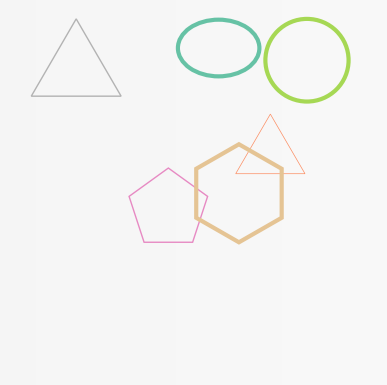[{"shape": "oval", "thickness": 3, "radius": 0.53, "center": [0.564, 0.875]}, {"shape": "triangle", "thickness": 0.5, "radius": 0.52, "center": [0.698, 0.6]}, {"shape": "pentagon", "thickness": 1, "radius": 0.53, "center": [0.434, 0.457]}, {"shape": "circle", "thickness": 3, "radius": 0.54, "center": [0.792, 0.844]}, {"shape": "hexagon", "thickness": 3, "radius": 0.64, "center": [0.617, 0.498]}, {"shape": "triangle", "thickness": 1, "radius": 0.67, "center": [0.197, 0.817]}]